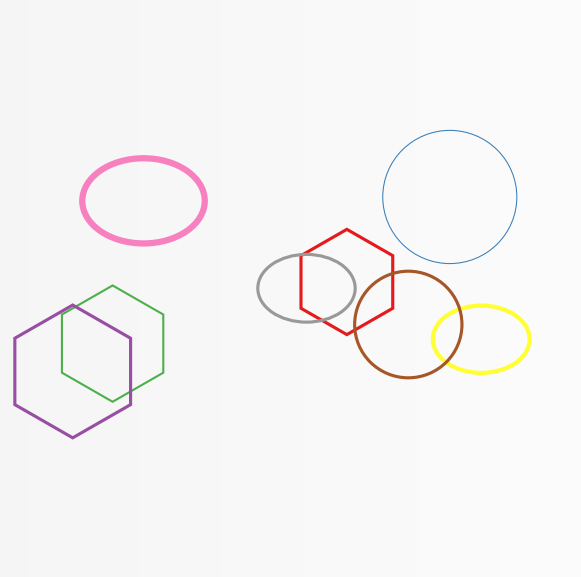[{"shape": "hexagon", "thickness": 1.5, "radius": 0.46, "center": [0.597, 0.511]}, {"shape": "circle", "thickness": 0.5, "radius": 0.58, "center": [0.774, 0.658]}, {"shape": "hexagon", "thickness": 1, "radius": 0.5, "center": [0.194, 0.404]}, {"shape": "hexagon", "thickness": 1.5, "radius": 0.57, "center": [0.125, 0.356]}, {"shape": "oval", "thickness": 2, "radius": 0.42, "center": [0.828, 0.412]}, {"shape": "circle", "thickness": 1.5, "radius": 0.46, "center": [0.702, 0.437]}, {"shape": "oval", "thickness": 3, "radius": 0.53, "center": [0.247, 0.651]}, {"shape": "oval", "thickness": 1.5, "radius": 0.42, "center": [0.527, 0.5]}]